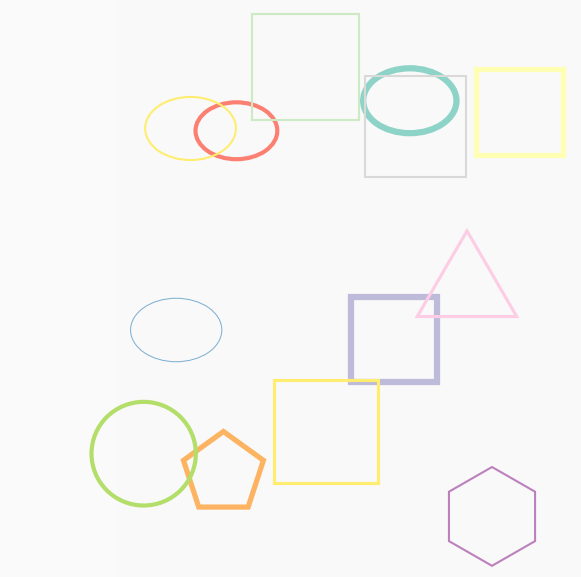[{"shape": "oval", "thickness": 3, "radius": 0.4, "center": [0.705, 0.825]}, {"shape": "square", "thickness": 2.5, "radius": 0.37, "center": [0.894, 0.805]}, {"shape": "square", "thickness": 3, "radius": 0.37, "center": [0.678, 0.411]}, {"shape": "oval", "thickness": 2, "radius": 0.35, "center": [0.407, 0.773]}, {"shape": "oval", "thickness": 0.5, "radius": 0.39, "center": [0.303, 0.428]}, {"shape": "pentagon", "thickness": 2.5, "radius": 0.36, "center": [0.384, 0.18]}, {"shape": "circle", "thickness": 2, "radius": 0.45, "center": [0.247, 0.214]}, {"shape": "triangle", "thickness": 1.5, "radius": 0.49, "center": [0.803, 0.5]}, {"shape": "square", "thickness": 1, "radius": 0.44, "center": [0.715, 0.78]}, {"shape": "hexagon", "thickness": 1, "radius": 0.43, "center": [0.846, 0.105]}, {"shape": "square", "thickness": 1, "radius": 0.46, "center": [0.525, 0.883]}, {"shape": "square", "thickness": 1.5, "radius": 0.45, "center": [0.561, 0.252]}, {"shape": "oval", "thickness": 1, "radius": 0.39, "center": [0.328, 0.777]}]